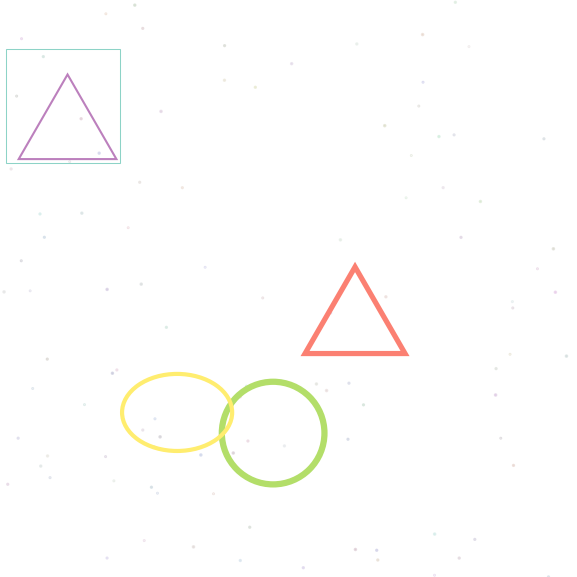[{"shape": "square", "thickness": 0.5, "radius": 0.49, "center": [0.109, 0.815]}, {"shape": "triangle", "thickness": 2.5, "radius": 0.5, "center": [0.615, 0.437]}, {"shape": "circle", "thickness": 3, "radius": 0.44, "center": [0.473, 0.249]}, {"shape": "triangle", "thickness": 1, "radius": 0.49, "center": [0.117, 0.772]}, {"shape": "oval", "thickness": 2, "radius": 0.48, "center": [0.307, 0.285]}]